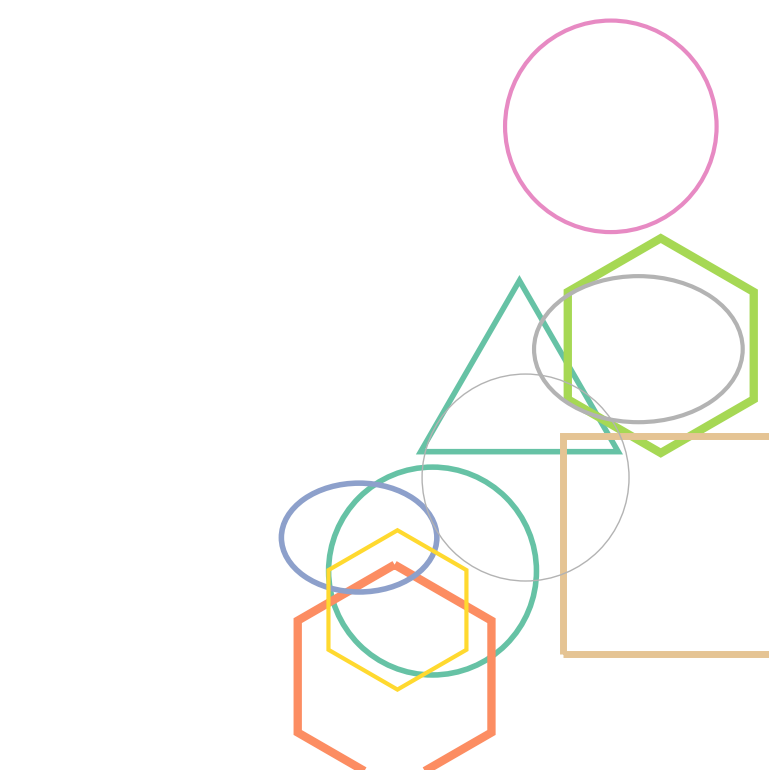[{"shape": "triangle", "thickness": 2, "radius": 0.74, "center": [0.675, 0.487]}, {"shape": "circle", "thickness": 2, "radius": 0.67, "center": [0.562, 0.258]}, {"shape": "hexagon", "thickness": 3, "radius": 0.73, "center": [0.512, 0.121]}, {"shape": "oval", "thickness": 2, "radius": 0.5, "center": [0.466, 0.302]}, {"shape": "circle", "thickness": 1.5, "radius": 0.69, "center": [0.793, 0.836]}, {"shape": "hexagon", "thickness": 3, "radius": 0.7, "center": [0.858, 0.551]}, {"shape": "hexagon", "thickness": 1.5, "radius": 0.52, "center": [0.516, 0.208]}, {"shape": "square", "thickness": 2.5, "radius": 0.71, "center": [0.873, 0.293]}, {"shape": "oval", "thickness": 1.5, "radius": 0.68, "center": [0.829, 0.547]}, {"shape": "circle", "thickness": 0.5, "radius": 0.67, "center": [0.683, 0.38]}]